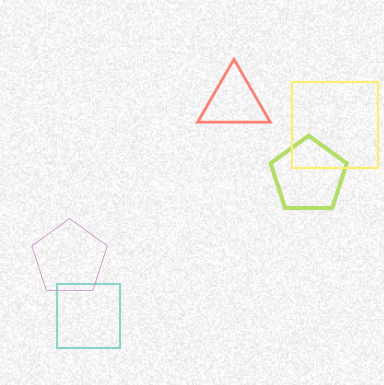[{"shape": "square", "thickness": 1.5, "radius": 0.41, "center": [0.23, 0.18]}, {"shape": "triangle", "thickness": 2, "radius": 0.54, "center": [0.608, 0.737]}, {"shape": "pentagon", "thickness": 3, "radius": 0.52, "center": [0.802, 0.544]}, {"shape": "pentagon", "thickness": 0.5, "radius": 0.52, "center": [0.181, 0.329]}, {"shape": "square", "thickness": 1.5, "radius": 0.56, "center": [0.87, 0.676]}]